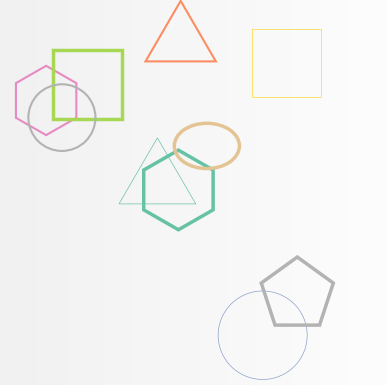[{"shape": "hexagon", "thickness": 2.5, "radius": 0.52, "center": [0.46, 0.507]}, {"shape": "triangle", "thickness": 0.5, "radius": 0.57, "center": [0.406, 0.528]}, {"shape": "triangle", "thickness": 1.5, "radius": 0.52, "center": [0.466, 0.893]}, {"shape": "circle", "thickness": 0.5, "radius": 0.57, "center": [0.678, 0.129]}, {"shape": "hexagon", "thickness": 1.5, "radius": 0.45, "center": [0.119, 0.739]}, {"shape": "square", "thickness": 2.5, "radius": 0.45, "center": [0.226, 0.78]}, {"shape": "square", "thickness": 0.5, "radius": 0.44, "center": [0.739, 0.836]}, {"shape": "oval", "thickness": 2.5, "radius": 0.42, "center": [0.534, 0.621]}, {"shape": "circle", "thickness": 1.5, "radius": 0.43, "center": [0.16, 0.695]}, {"shape": "pentagon", "thickness": 2.5, "radius": 0.49, "center": [0.767, 0.235]}]